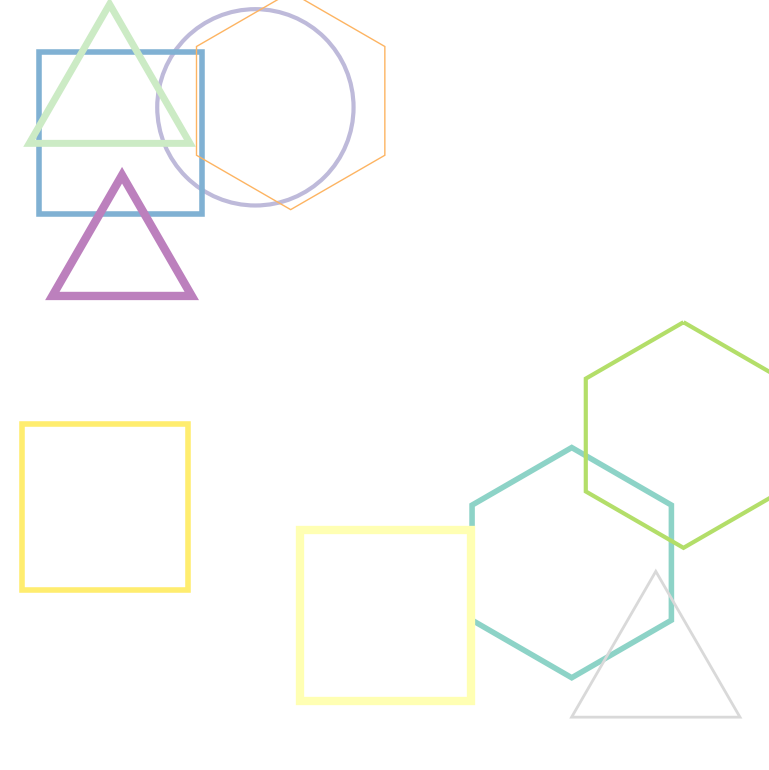[{"shape": "hexagon", "thickness": 2, "radius": 0.75, "center": [0.743, 0.269]}, {"shape": "square", "thickness": 3, "radius": 0.55, "center": [0.501, 0.2]}, {"shape": "circle", "thickness": 1.5, "radius": 0.64, "center": [0.332, 0.861]}, {"shape": "square", "thickness": 2, "radius": 0.53, "center": [0.157, 0.827]}, {"shape": "hexagon", "thickness": 0.5, "radius": 0.71, "center": [0.377, 0.869]}, {"shape": "hexagon", "thickness": 1.5, "radius": 0.73, "center": [0.888, 0.435]}, {"shape": "triangle", "thickness": 1, "radius": 0.63, "center": [0.852, 0.132]}, {"shape": "triangle", "thickness": 3, "radius": 0.52, "center": [0.159, 0.668]}, {"shape": "triangle", "thickness": 2.5, "radius": 0.6, "center": [0.142, 0.874]}, {"shape": "square", "thickness": 2, "radius": 0.54, "center": [0.136, 0.341]}]